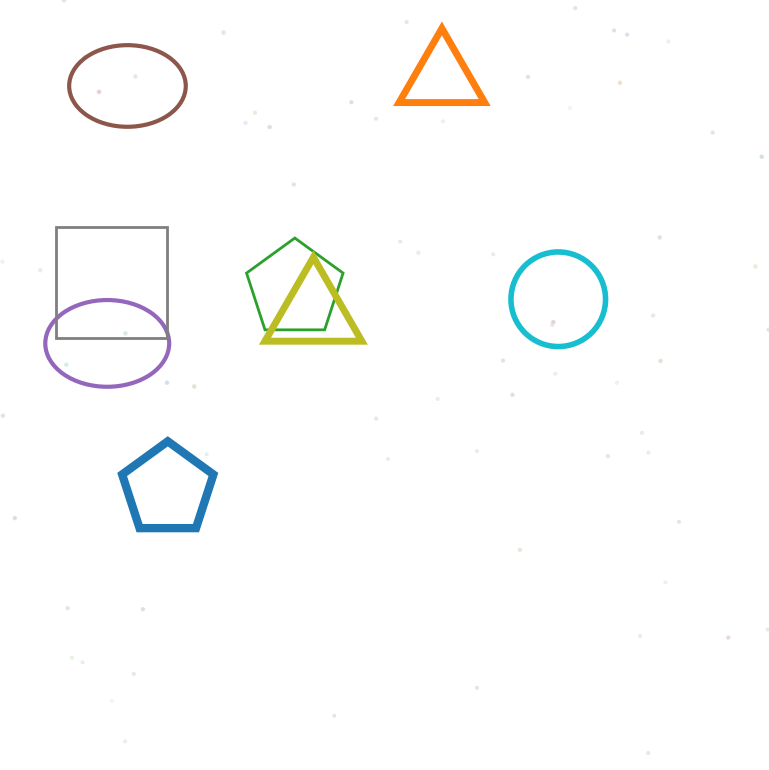[{"shape": "pentagon", "thickness": 3, "radius": 0.31, "center": [0.218, 0.365]}, {"shape": "triangle", "thickness": 2.5, "radius": 0.32, "center": [0.574, 0.899]}, {"shape": "pentagon", "thickness": 1, "radius": 0.33, "center": [0.383, 0.625]}, {"shape": "oval", "thickness": 1.5, "radius": 0.4, "center": [0.139, 0.554]}, {"shape": "oval", "thickness": 1.5, "radius": 0.38, "center": [0.166, 0.888]}, {"shape": "square", "thickness": 1, "radius": 0.36, "center": [0.145, 0.633]}, {"shape": "triangle", "thickness": 2.5, "radius": 0.36, "center": [0.407, 0.593]}, {"shape": "circle", "thickness": 2, "radius": 0.31, "center": [0.725, 0.611]}]